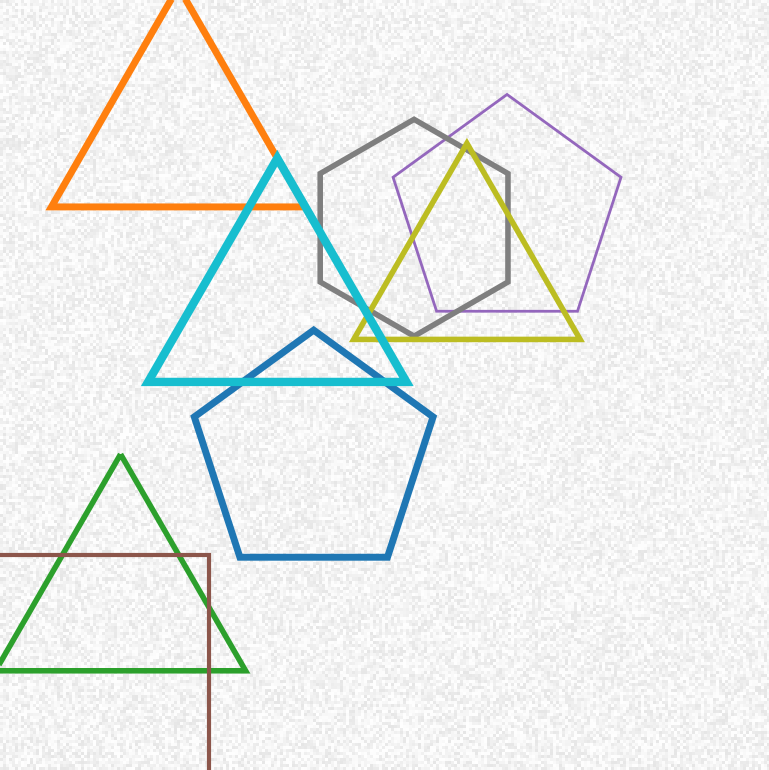[{"shape": "pentagon", "thickness": 2.5, "radius": 0.82, "center": [0.407, 0.408]}, {"shape": "triangle", "thickness": 2.5, "radius": 0.95, "center": [0.232, 0.826]}, {"shape": "triangle", "thickness": 2, "radius": 0.94, "center": [0.157, 0.223]}, {"shape": "pentagon", "thickness": 1, "radius": 0.78, "center": [0.658, 0.722]}, {"shape": "square", "thickness": 1.5, "radius": 0.77, "center": [0.117, 0.125]}, {"shape": "hexagon", "thickness": 2, "radius": 0.7, "center": [0.538, 0.704]}, {"shape": "triangle", "thickness": 2, "radius": 0.85, "center": [0.606, 0.644]}, {"shape": "triangle", "thickness": 3, "radius": 0.97, "center": [0.36, 0.601]}]